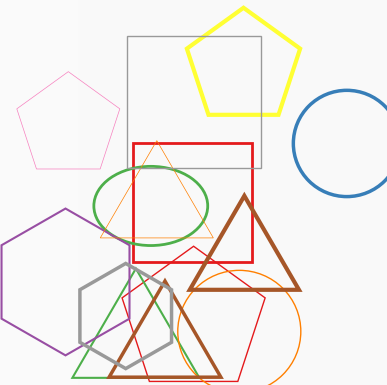[{"shape": "pentagon", "thickness": 1, "radius": 0.97, "center": [0.5, 0.166]}, {"shape": "square", "thickness": 2, "radius": 0.77, "center": [0.496, 0.474]}, {"shape": "circle", "thickness": 2.5, "radius": 0.69, "center": [0.895, 0.627]}, {"shape": "oval", "thickness": 2, "radius": 0.73, "center": [0.389, 0.465]}, {"shape": "triangle", "thickness": 1.5, "radius": 0.95, "center": [0.351, 0.113]}, {"shape": "hexagon", "thickness": 1.5, "radius": 0.95, "center": [0.169, 0.268]}, {"shape": "triangle", "thickness": 0.5, "radius": 0.84, "center": [0.405, 0.466]}, {"shape": "circle", "thickness": 1, "radius": 0.79, "center": [0.618, 0.139]}, {"shape": "pentagon", "thickness": 3, "radius": 0.77, "center": [0.628, 0.826]}, {"shape": "triangle", "thickness": 2.5, "radius": 0.83, "center": [0.426, 0.104]}, {"shape": "triangle", "thickness": 3, "radius": 0.81, "center": [0.631, 0.329]}, {"shape": "pentagon", "thickness": 0.5, "radius": 0.7, "center": [0.176, 0.674]}, {"shape": "square", "thickness": 1, "radius": 0.86, "center": [0.501, 0.735]}, {"shape": "hexagon", "thickness": 2.5, "radius": 0.68, "center": [0.324, 0.179]}]